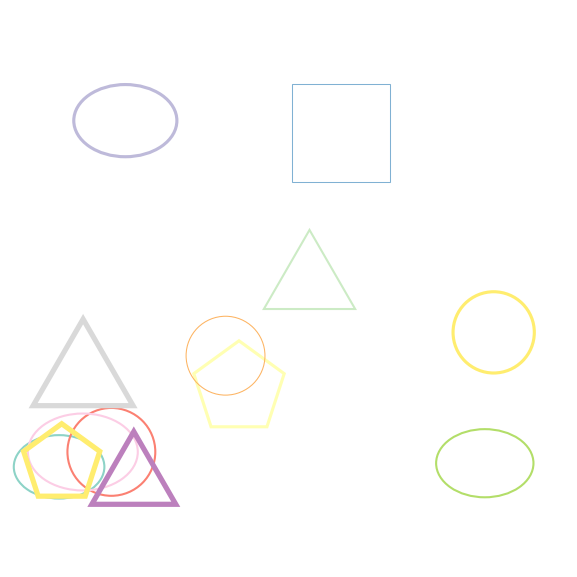[{"shape": "oval", "thickness": 1, "radius": 0.39, "center": [0.102, 0.191]}, {"shape": "pentagon", "thickness": 1.5, "radius": 0.41, "center": [0.414, 0.327]}, {"shape": "oval", "thickness": 1.5, "radius": 0.45, "center": [0.217, 0.79]}, {"shape": "circle", "thickness": 1, "radius": 0.38, "center": [0.193, 0.217]}, {"shape": "square", "thickness": 0.5, "radius": 0.43, "center": [0.59, 0.769]}, {"shape": "circle", "thickness": 0.5, "radius": 0.34, "center": [0.391, 0.383]}, {"shape": "oval", "thickness": 1, "radius": 0.42, "center": [0.839, 0.197]}, {"shape": "oval", "thickness": 1, "radius": 0.48, "center": [0.143, 0.216]}, {"shape": "triangle", "thickness": 2.5, "radius": 0.5, "center": [0.144, 0.347]}, {"shape": "triangle", "thickness": 2.5, "radius": 0.42, "center": [0.232, 0.168]}, {"shape": "triangle", "thickness": 1, "radius": 0.46, "center": [0.536, 0.51]}, {"shape": "circle", "thickness": 1.5, "radius": 0.35, "center": [0.855, 0.424]}, {"shape": "pentagon", "thickness": 2.5, "radius": 0.35, "center": [0.107, 0.196]}]